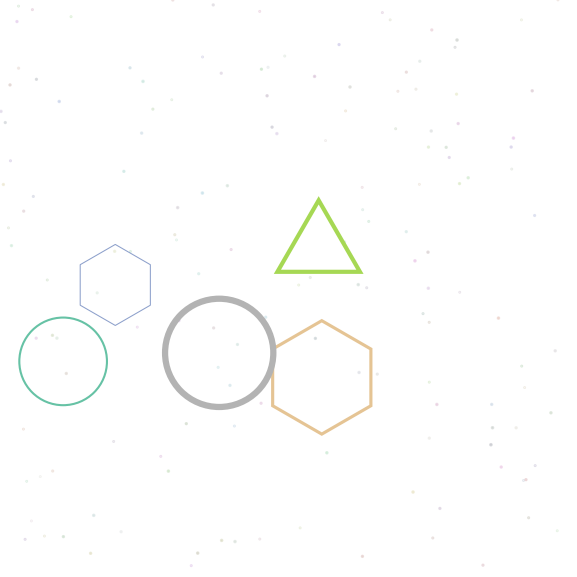[{"shape": "circle", "thickness": 1, "radius": 0.38, "center": [0.109, 0.373]}, {"shape": "hexagon", "thickness": 0.5, "radius": 0.35, "center": [0.2, 0.506]}, {"shape": "triangle", "thickness": 2, "radius": 0.41, "center": [0.552, 0.57]}, {"shape": "hexagon", "thickness": 1.5, "radius": 0.49, "center": [0.557, 0.346]}, {"shape": "circle", "thickness": 3, "radius": 0.47, "center": [0.38, 0.388]}]